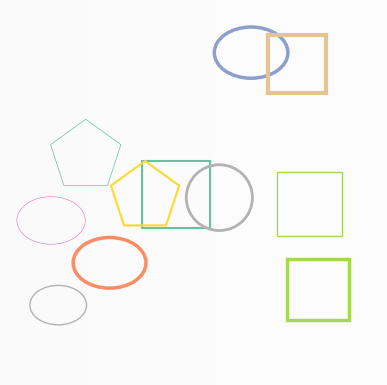[{"shape": "square", "thickness": 1.5, "radius": 0.44, "center": [0.455, 0.494]}, {"shape": "pentagon", "thickness": 0.5, "radius": 0.48, "center": [0.221, 0.595]}, {"shape": "oval", "thickness": 2.5, "radius": 0.47, "center": [0.283, 0.317]}, {"shape": "oval", "thickness": 2.5, "radius": 0.48, "center": [0.648, 0.863]}, {"shape": "oval", "thickness": 0.5, "radius": 0.44, "center": [0.132, 0.427]}, {"shape": "square", "thickness": 2.5, "radius": 0.4, "center": [0.821, 0.248]}, {"shape": "square", "thickness": 1, "radius": 0.42, "center": [0.799, 0.471]}, {"shape": "pentagon", "thickness": 1.5, "radius": 0.46, "center": [0.374, 0.489]}, {"shape": "square", "thickness": 3, "radius": 0.38, "center": [0.766, 0.833]}, {"shape": "oval", "thickness": 1, "radius": 0.37, "center": [0.15, 0.207]}, {"shape": "circle", "thickness": 2, "radius": 0.43, "center": [0.566, 0.487]}]